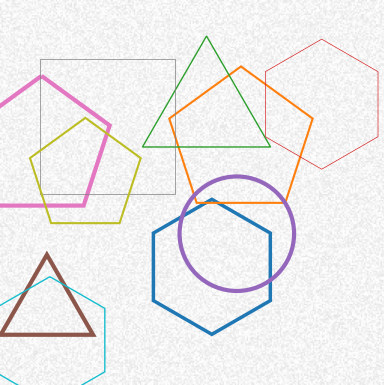[{"shape": "hexagon", "thickness": 2.5, "radius": 0.88, "center": [0.55, 0.307]}, {"shape": "pentagon", "thickness": 1.5, "radius": 0.98, "center": [0.626, 0.632]}, {"shape": "triangle", "thickness": 1, "radius": 0.96, "center": [0.536, 0.714]}, {"shape": "hexagon", "thickness": 0.5, "radius": 0.84, "center": [0.836, 0.729]}, {"shape": "circle", "thickness": 3, "radius": 0.74, "center": [0.615, 0.393]}, {"shape": "triangle", "thickness": 3, "radius": 0.69, "center": [0.122, 0.2]}, {"shape": "pentagon", "thickness": 3, "radius": 0.93, "center": [0.108, 0.617]}, {"shape": "square", "thickness": 0.5, "radius": 0.88, "center": [0.279, 0.672]}, {"shape": "pentagon", "thickness": 1.5, "radius": 0.76, "center": [0.222, 0.543]}, {"shape": "hexagon", "thickness": 1, "radius": 0.82, "center": [0.13, 0.117]}]